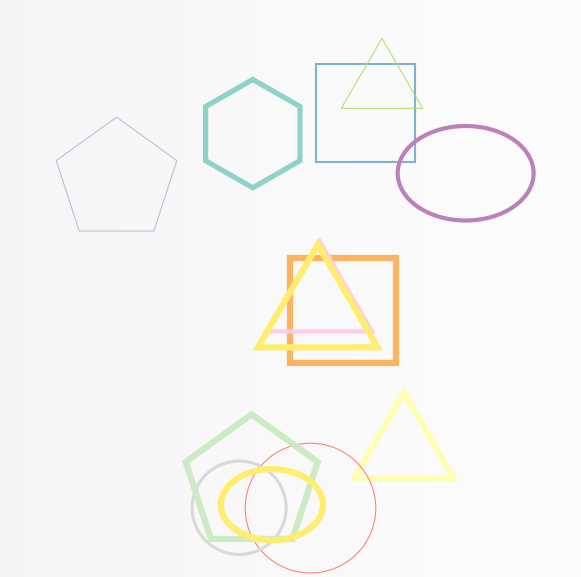[{"shape": "hexagon", "thickness": 2.5, "radius": 0.47, "center": [0.435, 0.768]}, {"shape": "triangle", "thickness": 3, "radius": 0.49, "center": [0.695, 0.22]}, {"shape": "pentagon", "thickness": 0.5, "radius": 0.55, "center": [0.201, 0.687]}, {"shape": "circle", "thickness": 0.5, "radius": 0.56, "center": [0.534, 0.119]}, {"shape": "square", "thickness": 1, "radius": 0.43, "center": [0.629, 0.803]}, {"shape": "square", "thickness": 3, "radius": 0.45, "center": [0.591, 0.461]}, {"shape": "triangle", "thickness": 0.5, "radius": 0.4, "center": [0.657, 0.852]}, {"shape": "triangle", "thickness": 2, "radius": 0.52, "center": [0.55, 0.477]}, {"shape": "circle", "thickness": 1.5, "radius": 0.4, "center": [0.411, 0.12]}, {"shape": "oval", "thickness": 2, "radius": 0.58, "center": [0.801, 0.699]}, {"shape": "pentagon", "thickness": 3, "radius": 0.6, "center": [0.433, 0.162]}, {"shape": "oval", "thickness": 3, "radius": 0.44, "center": [0.468, 0.125]}, {"shape": "triangle", "thickness": 3, "radius": 0.59, "center": [0.547, 0.457]}]